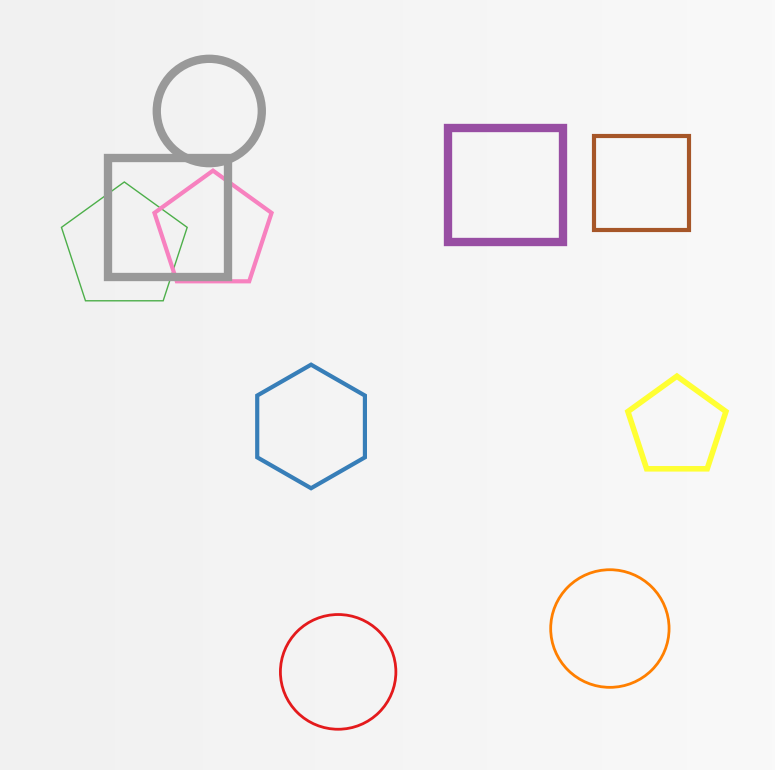[{"shape": "circle", "thickness": 1, "radius": 0.37, "center": [0.436, 0.127]}, {"shape": "hexagon", "thickness": 1.5, "radius": 0.4, "center": [0.401, 0.446]}, {"shape": "pentagon", "thickness": 0.5, "radius": 0.43, "center": [0.16, 0.678]}, {"shape": "square", "thickness": 3, "radius": 0.37, "center": [0.653, 0.759]}, {"shape": "circle", "thickness": 1, "radius": 0.38, "center": [0.787, 0.184]}, {"shape": "pentagon", "thickness": 2, "radius": 0.33, "center": [0.873, 0.445]}, {"shape": "square", "thickness": 1.5, "radius": 0.31, "center": [0.827, 0.762]}, {"shape": "pentagon", "thickness": 1.5, "radius": 0.4, "center": [0.275, 0.699]}, {"shape": "circle", "thickness": 3, "radius": 0.34, "center": [0.27, 0.856]}, {"shape": "square", "thickness": 3, "radius": 0.39, "center": [0.217, 0.717]}]